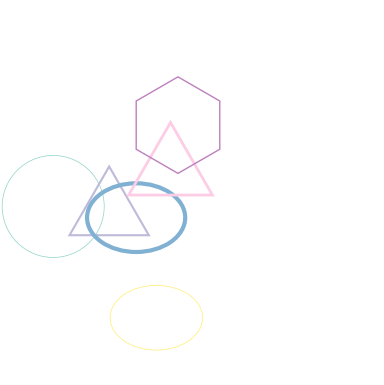[{"shape": "circle", "thickness": 0.5, "radius": 0.66, "center": [0.138, 0.464]}, {"shape": "triangle", "thickness": 1.5, "radius": 0.59, "center": [0.284, 0.448]}, {"shape": "oval", "thickness": 3, "radius": 0.64, "center": [0.354, 0.435]}, {"shape": "triangle", "thickness": 2, "radius": 0.63, "center": [0.443, 0.556]}, {"shape": "hexagon", "thickness": 1, "radius": 0.63, "center": [0.462, 0.675]}, {"shape": "oval", "thickness": 0.5, "radius": 0.6, "center": [0.406, 0.175]}]